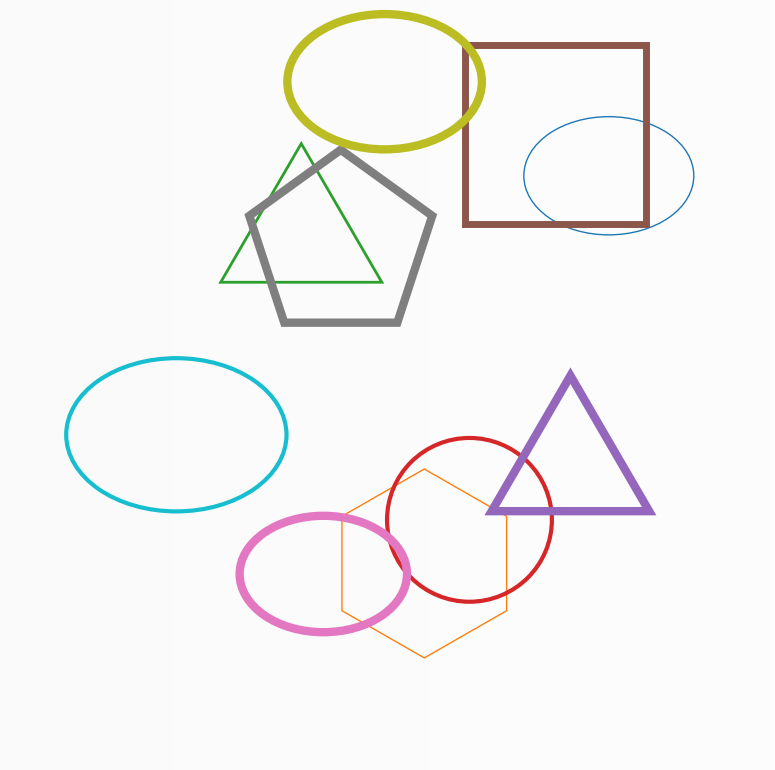[{"shape": "oval", "thickness": 0.5, "radius": 0.55, "center": [0.786, 0.772]}, {"shape": "hexagon", "thickness": 0.5, "radius": 0.61, "center": [0.547, 0.268]}, {"shape": "triangle", "thickness": 1, "radius": 0.6, "center": [0.389, 0.693]}, {"shape": "circle", "thickness": 1.5, "radius": 0.53, "center": [0.606, 0.325]}, {"shape": "triangle", "thickness": 3, "radius": 0.59, "center": [0.736, 0.395]}, {"shape": "square", "thickness": 2.5, "radius": 0.58, "center": [0.717, 0.825]}, {"shape": "oval", "thickness": 3, "radius": 0.54, "center": [0.417, 0.255]}, {"shape": "pentagon", "thickness": 3, "radius": 0.62, "center": [0.44, 0.681]}, {"shape": "oval", "thickness": 3, "radius": 0.63, "center": [0.496, 0.894]}, {"shape": "oval", "thickness": 1.5, "radius": 0.71, "center": [0.228, 0.435]}]